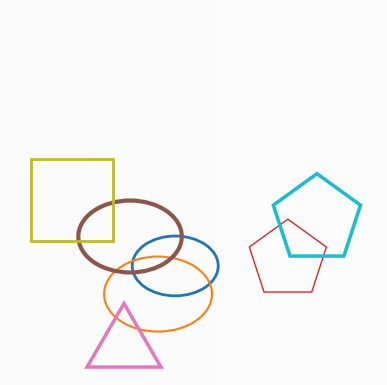[{"shape": "oval", "thickness": 2, "radius": 0.55, "center": [0.452, 0.309]}, {"shape": "oval", "thickness": 1.5, "radius": 0.7, "center": [0.408, 0.236]}, {"shape": "pentagon", "thickness": 1, "radius": 0.52, "center": [0.743, 0.326]}, {"shape": "oval", "thickness": 3, "radius": 0.67, "center": [0.336, 0.386]}, {"shape": "triangle", "thickness": 2.5, "radius": 0.55, "center": [0.32, 0.102]}, {"shape": "square", "thickness": 2, "radius": 0.53, "center": [0.186, 0.48]}, {"shape": "pentagon", "thickness": 2.5, "radius": 0.59, "center": [0.818, 0.431]}]